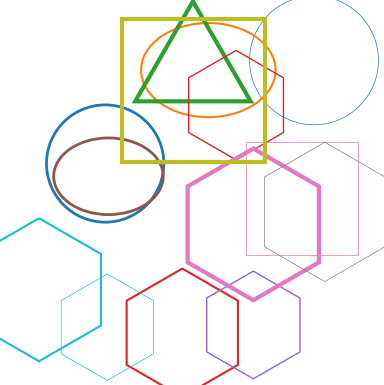[{"shape": "circle", "thickness": 2, "radius": 0.76, "center": [0.273, 0.575]}, {"shape": "circle", "thickness": 0.5, "radius": 0.84, "center": [0.816, 0.843]}, {"shape": "oval", "thickness": 1.5, "radius": 0.87, "center": [0.541, 0.818]}, {"shape": "triangle", "thickness": 3, "radius": 0.87, "center": [0.501, 0.823]}, {"shape": "hexagon", "thickness": 1.5, "radius": 0.83, "center": [0.473, 0.136]}, {"shape": "hexagon", "thickness": 1, "radius": 0.71, "center": [0.613, 0.727]}, {"shape": "hexagon", "thickness": 1, "radius": 0.7, "center": [0.658, 0.156]}, {"shape": "oval", "thickness": 2, "radius": 0.71, "center": [0.282, 0.542]}, {"shape": "square", "thickness": 0.5, "radius": 0.73, "center": [0.784, 0.484]}, {"shape": "hexagon", "thickness": 3, "radius": 0.98, "center": [0.658, 0.417]}, {"shape": "hexagon", "thickness": 0.5, "radius": 0.9, "center": [0.844, 0.45]}, {"shape": "square", "thickness": 3, "radius": 0.93, "center": [0.503, 0.765]}, {"shape": "hexagon", "thickness": 1.5, "radius": 0.93, "center": [0.101, 0.247]}, {"shape": "hexagon", "thickness": 0.5, "radius": 0.69, "center": [0.279, 0.15]}]